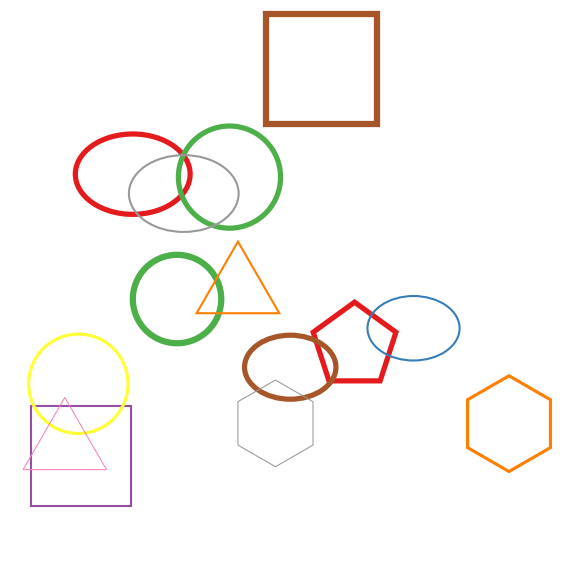[{"shape": "pentagon", "thickness": 2.5, "radius": 0.38, "center": [0.614, 0.401]}, {"shape": "oval", "thickness": 2.5, "radius": 0.5, "center": [0.23, 0.698]}, {"shape": "oval", "thickness": 1, "radius": 0.4, "center": [0.716, 0.431]}, {"shape": "circle", "thickness": 2.5, "radius": 0.44, "center": [0.397, 0.692]}, {"shape": "circle", "thickness": 3, "radius": 0.38, "center": [0.307, 0.481]}, {"shape": "square", "thickness": 1, "radius": 0.43, "center": [0.14, 0.209]}, {"shape": "hexagon", "thickness": 1.5, "radius": 0.41, "center": [0.881, 0.266]}, {"shape": "triangle", "thickness": 1, "radius": 0.41, "center": [0.412, 0.498]}, {"shape": "circle", "thickness": 1.5, "radius": 0.43, "center": [0.136, 0.335]}, {"shape": "square", "thickness": 3, "radius": 0.48, "center": [0.556, 0.88]}, {"shape": "oval", "thickness": 2.5, "radius": 0.4, "center": [0.503, 0.363]}, {"shape": "triangle", "thickness": 0.5, "radius": 0.42, "center": [0.112, 0.228]}, {"shape": "hexagon", "thickness": 0.5, "radius": 0.38, "center": [0.477, 0.266]}, {"shape": "oval", "thickness": 1, "radius": 0.47, "center": [0.318, 0.664]}]